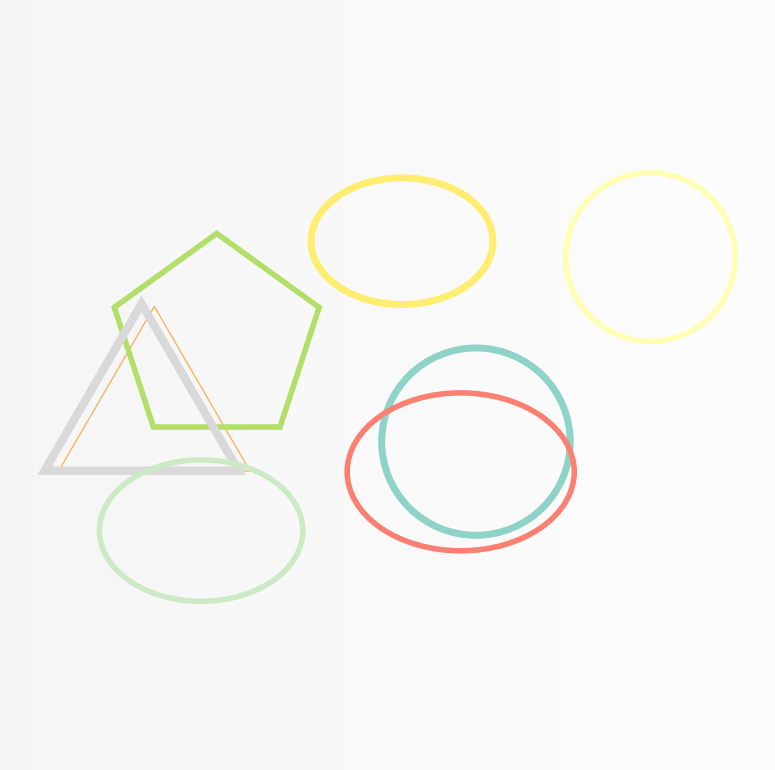[{"shape": "circle", "thickness": 2.5, "radius": 0.61, "center": [0.614, 0.426]}, {"shape": "circle", "thickness": 2, "radius": 0.55, "center": [0.839, 0.666]}, {"shape": "oval", "thickness": 2, "radius": 0.73, "center": [0.594, 0.387]}, {"shape": "triangle", "thickness": 0.5, "radius": 0.71, "center": [0.199, 0.459]}, {"shape": "pentagon", "thickness": 2, "radius": 0.69, "center": [0.28, 0.558]}, {"shape": "triangle", "thickness": 3, "radius": 0.72, "center": [0.183, 0.461]}, {"shape": "oval", "thickness": 2, "radius": 0.66, "center": [0.259, 0.311]}, {"shape": "oval", "thickness": 2.5, "radius": 0.59, "center": [0.519, 0.687]}]